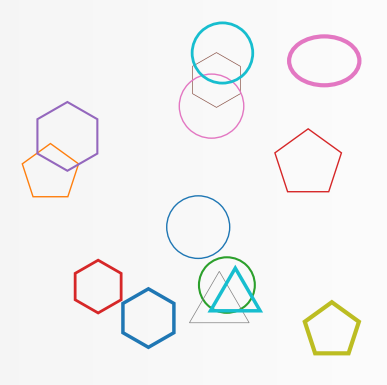[{"shape": "circle", "thickness": 1, "radius": 0.41, "center": [0.512, 0.41]}, {"shape": "hexagon", "thickness": 2.5, "radius": 0.38, "center": [0.383, 0.174]}, {"shape": "pentagon", "thickness": 1, "radius": 0.38, "center": [0.13, 0.551]}, {"shape": "circle", "thickness": 1.5, "radius": 0.36, "center": [0.586, 0.26]}, {"shape": "hexagon", "thickness": 2, "radius": 0.34, "center": [0.253, 0.256]}, {"shape": "pentagon", "thickness": 1, "radius": 0.45, "center": [0.795, 0.575]}, {"shape": "hexagon", "thickness": 1.5, "radius": 0.45, "center": [0.174, 0.646]}, {"shape": "hexagon", "thickness": 0.5, "radius": 0.36, "center": [0.559, 0.792]}, {"shape": "oval", "thickness": 3, "radius": 0.45, "center": [0.837, 0.842]}, {"shape": "circle", "thickness": 1, "radius": 0.42, "center": [0.546, 0.724]}, {"shape": "triangle", "thickness": 0.5, "radius": 0.45, "center": [0.566, 0.206]}, {"shape": "pentagon", "thickness": 3, "radius": 0.37, "center": [0.856, 0.142]}, {"shape": "triangle", "thickness": 2.5, "radius": 0.37, "center": [0.607, 0.23]}, {"shape": "circle", "thickness": 2, "radius": 0.39, "center": [0.574, 0.862]}]